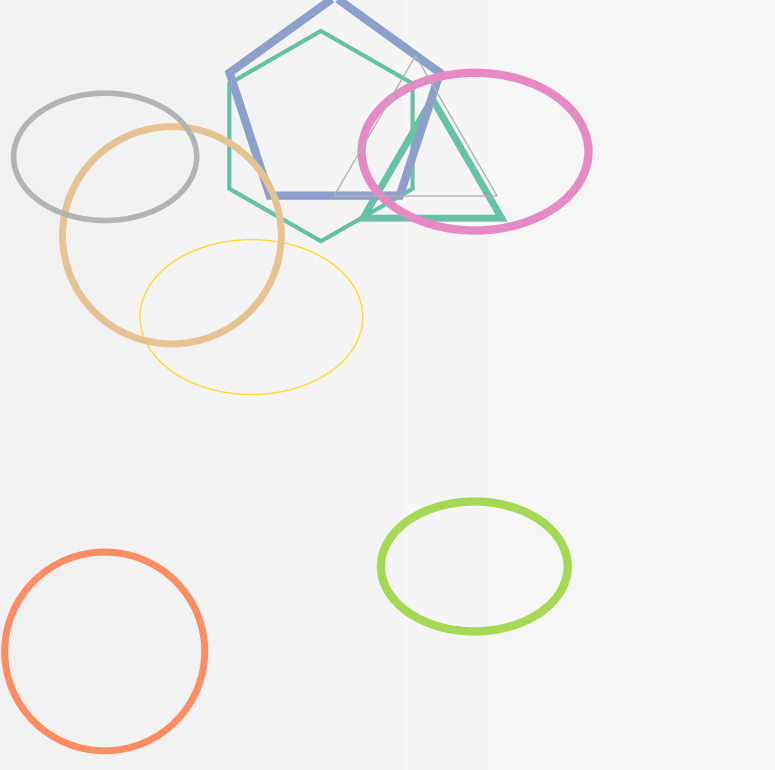[{"shape": "hexagon", "thickness": 1.5, "radius": 0.68, "center": [0.414, 0.823]}, {"shape": "triangle", "thickness": 2.5, "radius": 0.52, "center": [0.558, 0.768]}, {"shape": "circle", "thickness": 2.5, "radius": 0.65, "center": [0.135, 0.154]}, {"shape": "pentagon", "thickness": 3, "radius": 0.71, "center": [0.432, 0.861]}, {"shape": "oval", "thickness": 3, "radius": 0.73, "center": [0.613, 0.803]}, {"shape": "oval", "thickness": 3, "radius": 0.6, "center": [0.612, 0.264]}, {"shape": "oval", "thickness": 0.5, "radius": 0.72, "center": [0.324, 0.588]}, {"shape": "circle", "thickness": 2.5, "radius": 0.71, "center": [0.222, 0.694]}, {"shape": "triangle", "thickness": 0.5, "radius": 0.61, "center": [0.536, 0.806]}, {"shape": "oval", "thickness": 2, "radius": 0.59, "center": [0.136, 0.796]}]